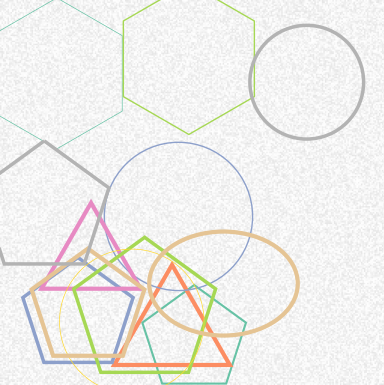[{"shape": "pentagon", "thickness": 1.5, "radius": 0.71, "center": [0.504, 0.118]}, {"shape": "hexagon", "thickness": 0.5, "radius": 0.98, "center": [0.148, 0.809]}, {"shape": "triangle", "thickness": 3, "radius": 0.87, "center": [0.447, 0.139]}, {"shape": "circle", "thickness": 1, "radius": 0.96, "center": [0.464, 0.438]}, {"shape": "pentagon", "thickness": 2.5, "radius": 0.75, "center": [0.203, 0.18]}, {"shape": "triangle", "thickness": 3, "radius": 0.74, "center": [0.236, 0.324]}, {"shape": "pentagon", "thickness": 2.5, "radius": 0.97, "center": [0.376, 0.19]}, {"shape": "hexagon", "thickness": 1, "radius": 0.98, "center": [0.491, 0.847]}, {"shape": "circle", "thickness": 0.5, "radius": 0.94, "center": [0.342, 0.165]}, {"shape": "oval", "thickness": 3, "radius": 0.96, "center": [0.581, 0.263]}, {"shape": "pentagon", "thickness": 3, "radius": 0.77, "center": [0.229, 0.2]}, {"shape": "circle", "thickness": 2.5, "radius": 0.74, "center": [0.797, 0.787]}, {"shape": "pentagon", "thickness": 2.5, "radius": 0.88, "center": [0.115, 0.457]}]